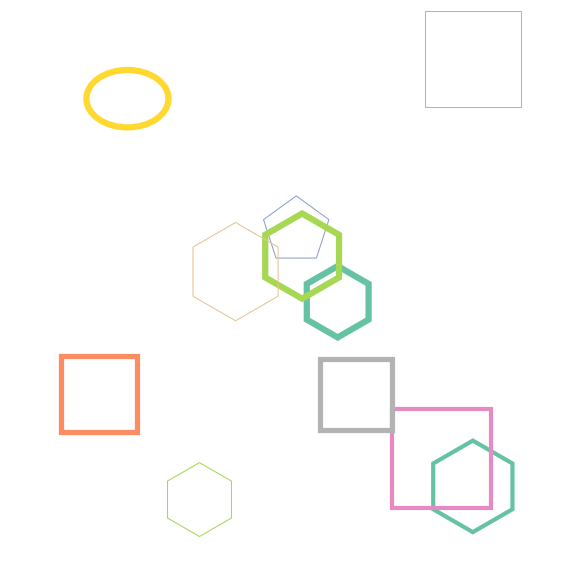[{"shape": "hexagon", "thickness": 2, "radius": 0.4, "center": [0.819, 0.157]}, {"shape": "hexagon", "thickness": 3, "radius": 0.31, "center": [0.585, 0.477]}, {"shape": "square", "thickness": 2.5, "radius": 0.33, "center": [0.171, 0.317]}, {"shape": "pentagon", "thickness": 0.5, "radius": 0.3, "center": [0.513, 0.6]}, {"shape": "square", "thickness": 2, "radius": 0.43, "center": [0.764, 0.205]}, {"shape": "hexagon", "thickness": 3, "radius": 0.37, "center": [0.523, 0.556]}, {"shape": "hexagon", "thickness": 0.5, "radius": 0.32, "center": [0.345, 0.134]}, {"shape": "oval", "thickness": 3, "radius": 0.36, "center": [0.221, 0.828]}, {"shape": "hexagon", "thickness": 0.5, "radius": 0.43, "center": [0.408, 0.529]}, {"shape": "square", "thickness": 2.5, "radius": 0.31, "center": [0.616, 0.316]}, {"shape": "square", "thickness": 0.5, "radius": 0.42, "center": [0.819, 0.898]}]